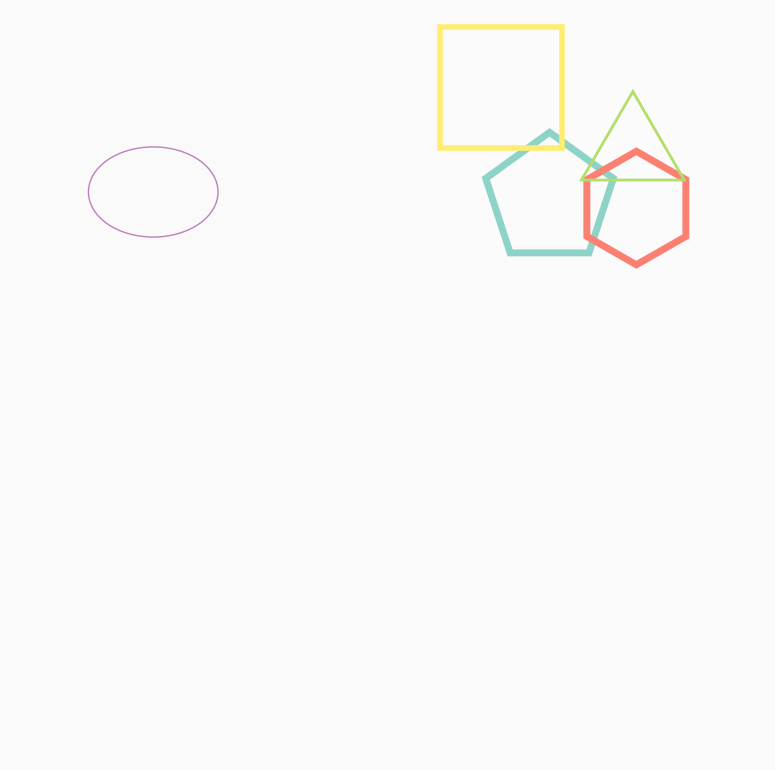[{"shape": "pentagon", "thickness": 2.5, "radius": 0.43, "center": [0.709, 0.742]}, {"shape": "hexagon", "thickness": 2.5, "radius": 0.37, "center": [0.821, 0.73]}, {"shape": "triangle", "thickness": 1, "radius": 0.38, "center": [0.817, 0.804]}, {"shape": "oval", "thickness": 0.5, "radius": 0.42, "center": [0.198, 0.751]}, {"shape": "square", "thickness": 2, "radius": 0.39, "center": [0.647, 0.886]}]